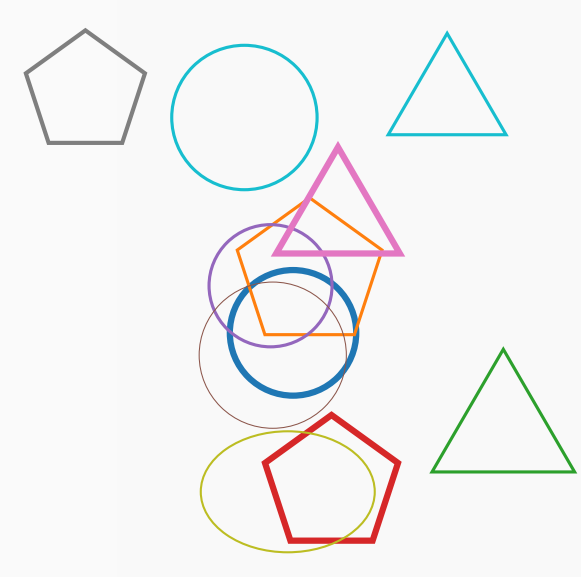[{"shape": "circle", "thickness": 3, "radius": 0.54, "center": [0.504, 0.423]}, {"shape": "pentagon", "thickness": 1.5, "radius": 0.65, "center": [0.533, 0.526]}, {"shape": "triangle", "thickness": 1.5, "radius": 0.71, "center": [0.866, 0.253]}, {"shape": "pentagon", "thickness": 3, "radius": 0.6, "center": [0.57, 0.16]}, {"shape": "circle", "thickness": 1.5, "radius": 0.53, "center": [0.465, 0.504]}, {"shape": "circle", "thickness": 0.5, "radius": 0.63, "center": [0.469, 0.384]}, {"shape": "triangle", "thickness": 3, "radius": 0.61, "center": [0.581, 0.622]}, {"shape": "pentagon", "thickness": 2, "radius": 0.54, "center": [0.147, 0.839]}, {"shape": "oval", "thickness": 1, "radius": 0.75, "center": [0.495, 0.148]}, {"shape": "circle", "thickness": 1.5, "radius": 0.63, "center": [0.42, 0.796]}, {"shape": "triangle", "thickness": 1.5, "radius": 0.59, "center": [0.769, 0.824]}]